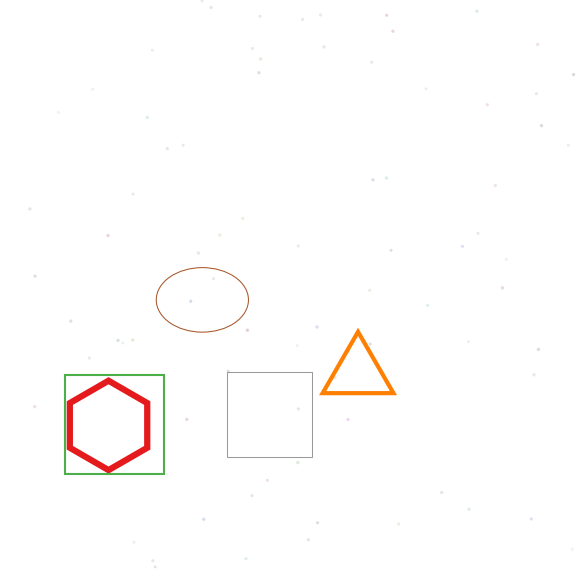[{"shape": "hexagon", "thickness": 3, "radius": 0.39, "center": [0.188, 0.262]}, {"shape": "square", "thickness": 1, "radius": 0.43, "center": [0.198, 0.263]}, {"shape": "triangle", "thickness": 2, "radius": 0.35, "center": [0.62, 0.354]}, {"shape": "oval", "thickness": 0.5, "radius": 0.4, "center": [0.35, 0.48]}, {"shape": "square", "thickness": 0.5, "radius": 0.37, "center": [0.467, 0.281]}]